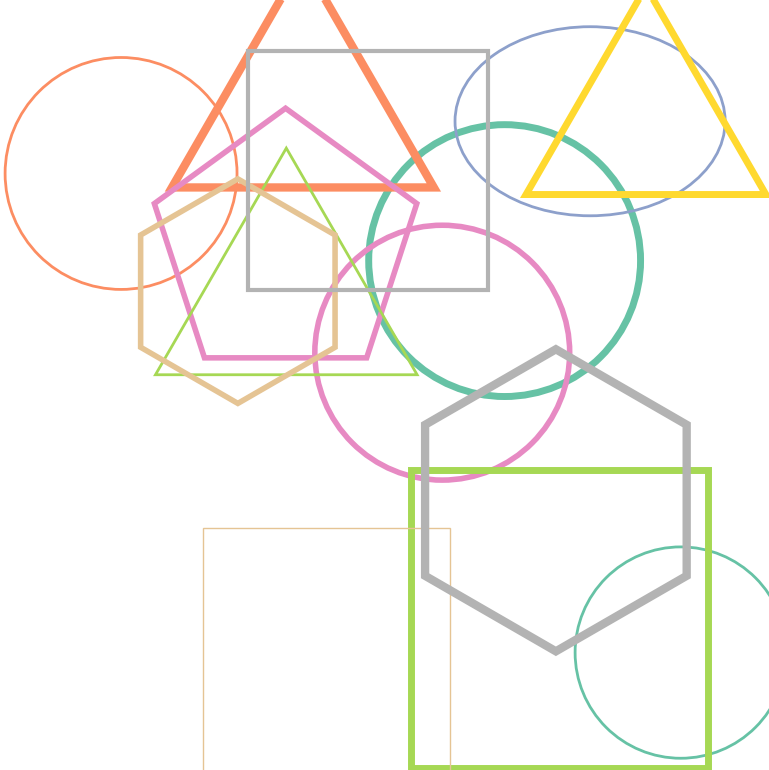[{"shape": "circle", "thickness": 1, "radius": 0.69, "center": [0.884, 0.152]}, {"shape": "circle", "thickness": 2.5, "radius": 0.88, "center": [0.655, 0.662]}, {"shape": "triangle", "thickness": 3, "radius": 0.98, "center": [0.393, 0.855]}, {"shape": "circle", "thickness": 1, "radius": 0.75, "center": [0.157, 0.775]}, {"shape": "oval", "thickness": 1, "radius": 0.88, "center": [0.766, 0.843]}, {"shape": "circle", "thickness": 2, "radius": 0.83, "center": [0.574, 0.542]}, {"shape": "pentagon", "thickness": 2, "radius": 0.9, "center": [0.371, 0.68]}, {"shape": "triangle", "thickness": 1, "radius": 0.98, "center": [0.372, 0.611]}, {"shape": "square", "thickness": 2.5, "radius": 0.97, "center": [0.727, 0.196]}, {"shape": "triangle", "thickness": 2.5, "radius": 0.9, "center": [0.839, 0.837]}, {"shape": "square", "thickness": 0.5, "radius": 0.8, "center": [0.424, 0.154]}, {"shape": "hexagon", "thickness": 2, "radius": 0.73, "center": [0.309, 0.622]}, {"shape": "square", "thickness": 1.5, "radius": 0.78, "center": [0.478, 0.778]}, {"shape": "hexagon", "thickness": 3, "radius": 0.98, "center": [0.722, 0.35]}]